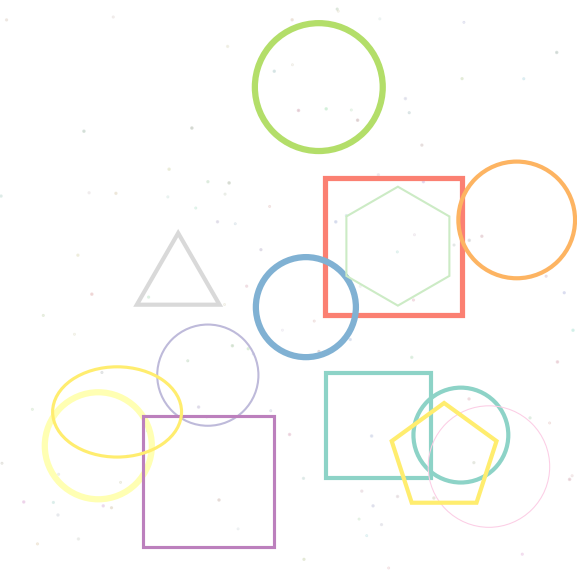[{"shape": "circle", "thickness": 2, "radius": 0.41, "center": [0.798, 0.246]}, {"shape": "square", "thickness": 2, "radius": 0.45, "center": [0.656, 0.263]}, {"shape": "circle", "thickness": 3, "radius": 0.46, "center": [0.17, 0.227]}, {"shape": "circle", "thickness": 1, "radius": 0.44, "center": [0.36, 0.35]}, {"shape": "square", "thickness": 2.5, "radius": 0.59, "center": [0.682, 0.572]}, {"shape": "circle", "thickness": 3, "radius": 0.43, "center": [0.53, 0.467]}, {"shape": "circle", "thickness": 2, "radius": 0.51, "center": [0.895, 0.618]}, {"shape": "circle", "thickness": 3, "radius": 0.55, "center": [0.552, 0.848]}, {"shape": "circle", "thickness": 0.5, "radius": 0.53, "center": [0.847, 0.191]}, {"shape": "triangle", "thickness": 2, "radius": 0.41, "center": [0.309, 0.513]}, {"shape": "square", "thickness": 1.5, "radius": 0.57, "center": [0.362, 0.166]}, {"shape": "hexagon", "thickness": 1, "radius": 0.51, "center": [0.689, 0.573]}, {"shape": "pentagon", "thickness": 2, "radius": 0.48, "center": [0.769, 0.206]}, {"shape": "oval", "thickness": 1.5, "radius": 0.56, "center": [0.203, 0.286]}]